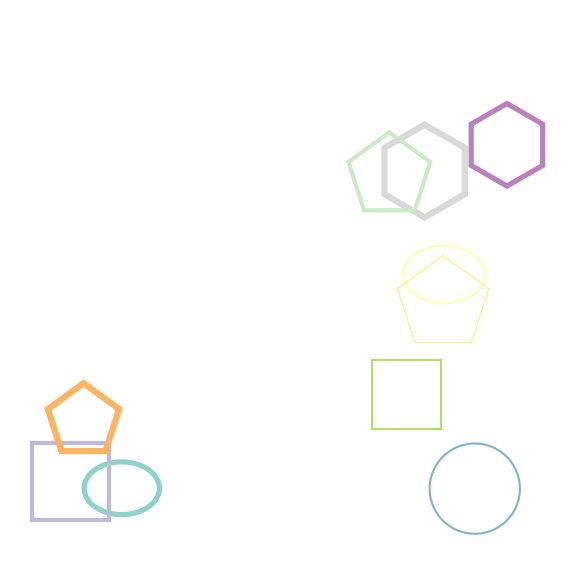[{"shape": "oval", "thickness": 2.5, "radius": 0.33, "center": [0.211, 0.154]}, {"shape": "oval", "thickness": 1, "radius": 0.36, "center": [0.769, 0.524]}, {"shape": "square", "thickness": 2, "radius": 0.33, "center": [0.122, 0.166]}, {"shape": "circle", "thickness": 1, "radius": 0.39, "center": [0.822, 0.153]}, {"shape": "pentagon", "thickness": 3, "radius": 0.32, "center": [0.145, 0.271]}, {"shape": "square", "thickness": 1, "radius": 0.3, "center": [0.704, 0.316]}, {"shape": "hexagon", "thickness": 3, "radius": 0.4, "center": [0.735, 0.703]}, {"shape": "hexagon", "thickness": 2.5, "radius": 0.36, "center": [0.878, 0.748]}, {"shape": "pentagon", "thickness": 2, "radius": 0.37, "center": [0.674, 0.695]}, {"shape": "pentagon", "thickness": 0.5, "radius": 0.42, "center": [0.767, 0.473]}]